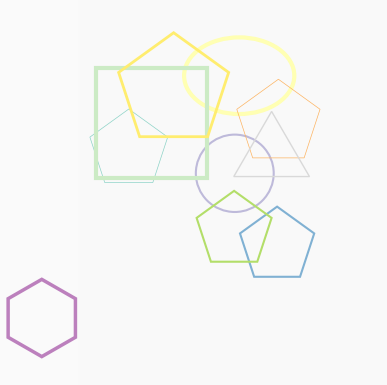[{"shape": "pentagon", "thickness": 0.5, "radius": 0.53, "center": [0.332, 0.611]}, {"shape": "oval", "thickness": 3, "radius": 0.71, "center": [0.617, 0.803]}, {"shape": "circle", "thickness": 1.5, "radius": 0.5, "center": [0.606, 0.55]}, {"shape": "pentagon", "thickness": 1.5, "radius": 0.5, "center": [0.715, 0.363]}, {"shape": "pentagon", "thickness": 0.5, "radius": 0.56, "center": [0.718, 0.681]}, {"shape": "pentagon", "thickness": 1.5, "radius": 0.51, "center": [0.604, 0.403]}, {"shape": "triangle", "thickness": 1, "radius": 0.56, "center": [0.701, 0.598]}, {"shape": "hexagon", "thickness": 2.5, "radius": 0.5, "center": [0.108, 0.174]}, {"shape": "square", "thickness": 3, "radius": 0.72, "center": [0.39, 0.681]}, {"shape": "pentagon", "thickness": 2, "radius": 0.75, "center": [0.448, 0.766]}]